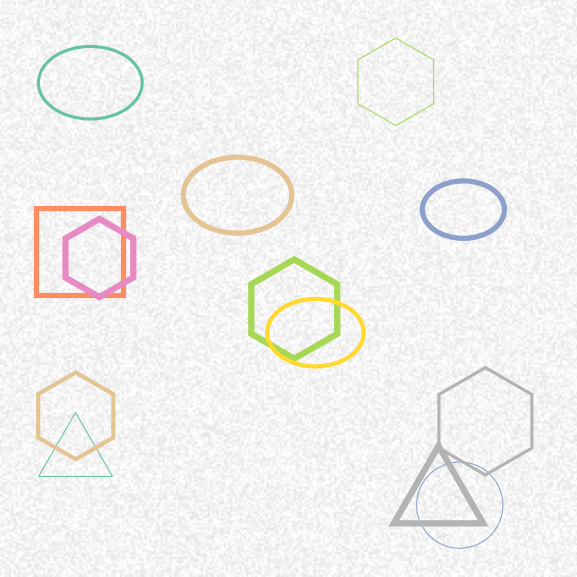[{"shape": "oval", "thickness": 1.5, "radius": 0.45, "center": [0.156, 0.856]}, {"shape": "triangle", "thickness": 0.5, "radius": 0.37, "center": [0.131, 0.211]}, {"shape": "square", "thickness": 2.5, "radius": 0.38, "center": [0.138, 0.564]}, {"shape": "circle", "thickness": 0.5, "radius": 0.37, "center": [0.796, 0.124]}, {"shape": "oval", "thickness": 2.5, "radius": 0.36, "center": [0.802, 0.636]}, {"shape": "hexagon", "thickness": 3, "radius": 0.34, "center": [0.172, 0.552]}, {"shape": "hexagon", "thickness": 3, "radius": 0.43, "center": [0.51, 0.464]}, {"shape": "hexagon", "thickness": 0.5, "radius": 0.38, "center": [0.685, 0.858]}, {"shape": "oval", "thickness": 2, "radius": 0.42, "center": [0.546, 0.423]}, {"shape": "oval", "thickness": 2.5, "radius": 0.47, "center": [0.411, 0.661]}, {"shape": "hexagon", "thickness": 2, "radius": 0.38, "center": [0.131, 0.279]}, {"shape": "hexagon", "thickness": 1.5, "radius": 0.46, "center": [0.841, 0.27]}, {"shape": "triangle", "thickness": 3, "radius": 0.45, "center": [0.759, 0.138]}]